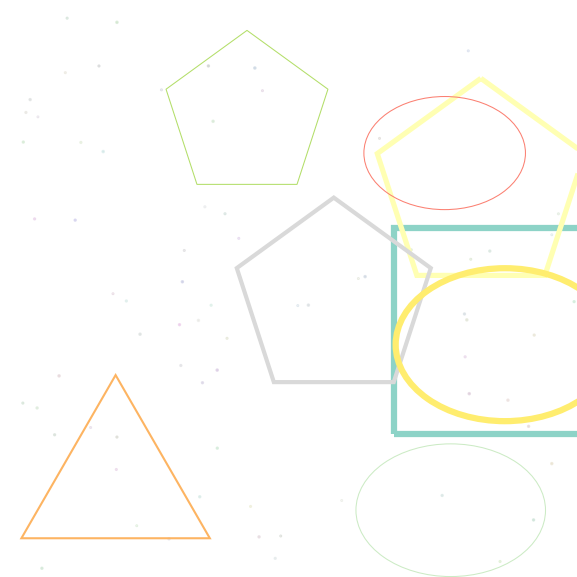[{"shape": "square", "thickness": 3, "radius": 0.89, "center": [0.86, 0.426]}, {"shape": "pentagon", "thickness": 2.5, "radius": 0.94, "center": [0.833, 0.675]}, {"shape": "oval", "thickness": 0.5, "radius": 0.7, "center": [0.77, 0.734]}, {"shape": "triangle", "thickness": 1, "radius": 0.94, "center": [0.2, 0.161]}, {"shape": "pentagon", "thickness": 0.5, "radius": 0.74, "center": [0.428, 0.799]}, {"shape": "pentagon", "thickness": 2, "radius": 0.88, "center": [0.578, 0.48]}, {"shape": "oval", "thickness": 0.5, "radius": 0.82, "center": [0.78, 0.116]}, {"shape": "oval", "thickness": 3, "radius": 0.95, "center": [0.874, 0.402]}]